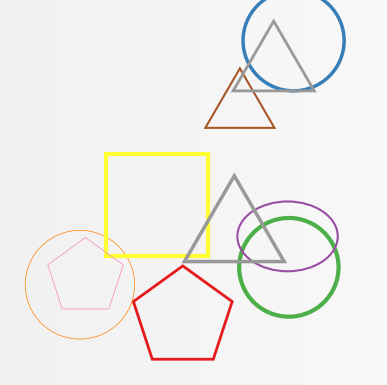[{"shape": "pentagon", "thickness": 2, "radius": 0.67, "center": [0.472, 0.175]}, {"shape": "circle", "thickness": 2.5, "radius": 0.65, "center": [0.758, 0.894]}, {"shape": "circle", "thickness": 3, "radius": 0.64, "center": [0.745, 0.306]}, {"shape": "oval", "thickness": 1.5, "radius": 0.65, "center": [0.742, 0.386]}, {"shape": "circle", "thickness": 0.5, "radius": 0.71, "center": [0.206, 0.26]}, {"shape": "square", "thickness": 3, "radius": 0.66, "center": [0.405, 0.467]}, {"shape": "triangle", "thickness": 1.5, "radius": 0.51, "center": [0.619, 0.719]}, {"shape": "pentagon", "thickness": 0.5, "radius": 0.51, "center": [0.221, 0.28]}, {"shape": "triangle", "thickness": 2, "radius": 0.6, "center": [0.706, 0.824]}, {"shape": "triangle", "thickness": 2.5, "radius": 0.74, "center": [0.605, 0.395]}]